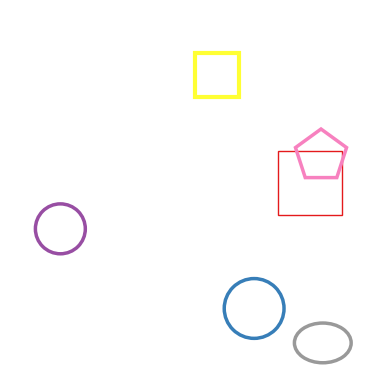[{"shape": "square", "thickness": 1, "radius": 0.42, "center": [0.804, 0.524]}, {"shape": "circle", "thickness": 2.5, "radius": 0.39, "center": [0.66, 0.199]}, {"shape": "circle", "thickness": 2.5, "radius": 0.32, "center": [0.157, 0.406]}, {"shape": "square", "thickness": 3, "radius": 0.29, "center": [0.564, 0.805]}, {"shape": "pentagon", "thickness": 2.5, "radius": 0.35, "center": [0.834, 0.595]}, {"shape": "oval", "thickness": 2.5, "radius": 0.37, "center": [0.838, 0.109]}]